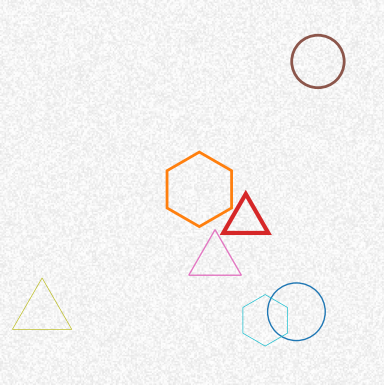[{"shape": "circle", "thickness": 1, "radius": 0.37, "center": [0.77, 0.19]}, {"shape": "hexagon", "thickness": 2, "radius": 0.48, "center": [0.518, 0.508]}, {"shape": "triangle", "thickness": 3, "radius": 0.34, "center": [0.638, 0.429]}, {"shape": "circle", "thickness": 2, "radius": 0.34, "center": [0.826, 0.84]}, {"shape": "triangle", "thickness": 1, "radius": 0.39, "center": [0.559, 0.325]}, {"shape": "triangle", "thickness": 0.5, "radius": 0.45, "center": [0.109, 0.189]}, {"shape": "hexagon", "thickness": 0.5, "radius": 0.33, "center": [0.689, 0.168]}]